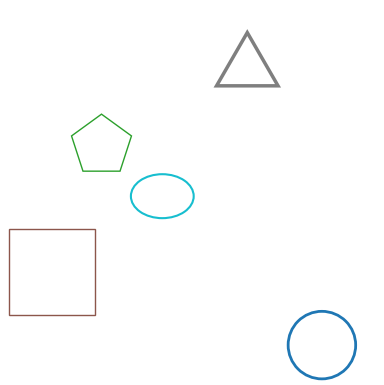[{"shape": "circle", "thickness": 2, "radius": 0.44, "center": [0.836, 0.104]}, {"shape": "pentagon", "thickness": 1, "radius": 0.41, "center": [0.264, 0.622]}, {"shape": "square", "thickness": 1, "radius": 0.56, "center": [0.135, 0.293]}, {"shape": "triangle", "thickness": 2.5, "radius": 0.46, "center": [0.642, 0.823]}, {"shape": "oval", "thickness": 1.5, "radius": 0.41, "center": [0.422, 0.49]}]